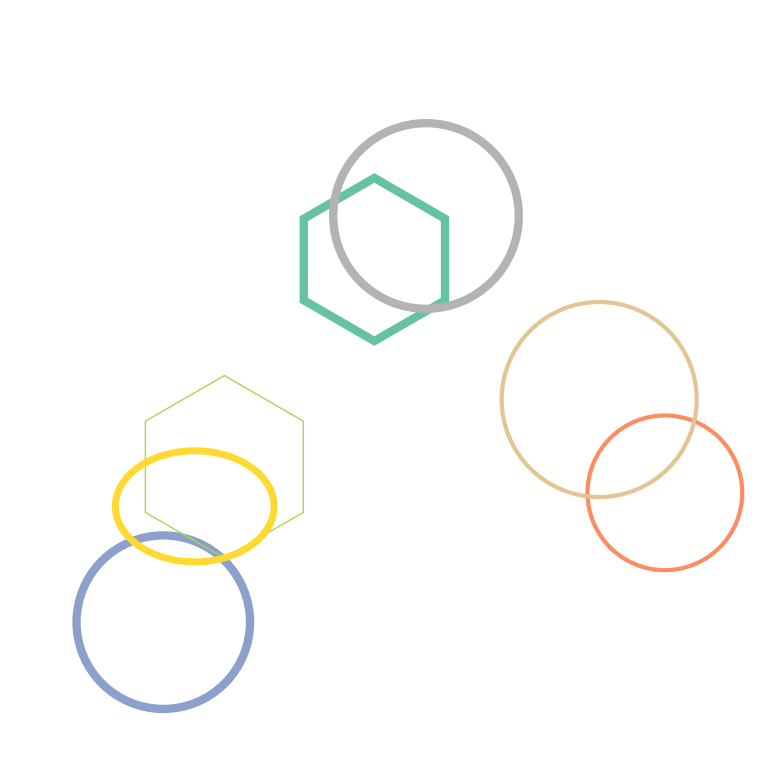[{"shape": "hexagon", "thickness": 3, "radius": 0.53, "center": [0.486, 0.663]}, {"shape": "circle", "thickness": 1.5, "radius": 0.5, "center": [0.863, 0.36]}, {"shape": "circle", "thickness": 3, "radius": 0.56, "center": [0.212, 0.192]}, {"shape": "hexagon", "thickness": 0.5, "radius": 0.59, "center": [0.291, 0.394]}, {"shape": "oval", "thickness": 2.5, "radius": 0.52, "center": [0.253, 0.342]}, {"shape": "circle", "thickness": 1.5, "radius": 0.63, "center": [0.778, 0.481]}, {"shape": "circle", "thickness": 3, "radius": 0.6, "center": [0.553, 0.72]}]